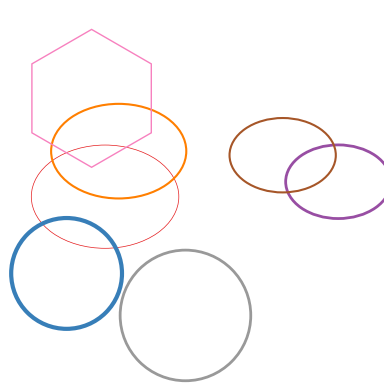[{"shape": "oval", "thickness": 0.5, "radius": 0.96, "center": [0.273, 0.489]}, {"shape": "circle", "thickness": 3, "radius": 0.72, "center": [0.173, 0.29]}, {"shape": "oval", "thickness": 2, "radius": 0.68, "center": [0.879, 0.528]}, {"shape": "oval", "thickness": 1.5, "radius": 0.88, "center": [0.308, 0.607]}, {"shape": "oval", "thickness": 1.5, "radius": 0.69, "center": [0.734, 0.597]}, {"shape": "hexagon", "thickness": 1, "radius": 0.9, "center": [0.238, 0.745]}, {"shape": "circle", "thickness": 2, "radius": 0.85, "center": [0.482, 0.181]}]